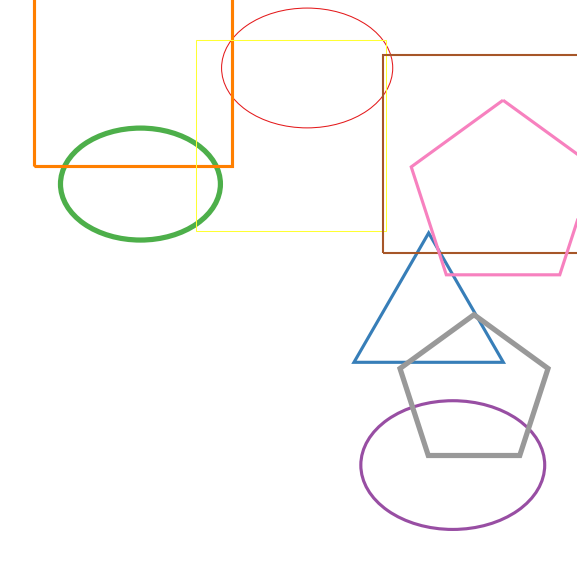[{"shape": "oval", "thickness": 0.5, "radius": 0.74, "center": [0.532, 0.881]}, {"shape": "triangle", "thickness": 1.5, "radius": 0.75, "center": [0.742, 0.446]}, {"shape": "oval", "thickness": 2.5, "radius": 0.69, "center": [0.243, 0.68]}, {"shape": "oval", "thickness": 1.5, "radius": 0.8, "center": [0.784, 0.194]}, {"shape": "square", "thickness": 1.5, "radius": 0.86, "center": [0.23, 0.883]}, {"shape": "square", "thickness": 0.5, "radius": 0.83, "center": [0.504, 0.764]}, {"shape": "square", "thickness": 1, "radius": 0.85, "center": [0.834, 0.732]}, {"shape": "pentagon", "thickness": 1.5, "radius": 0.84, "center": [0.871, 0.658]}, {"shape": "pentagon", "thickness": 2.5, "radius": 0.67, "center": [0.821, 0.319]}]